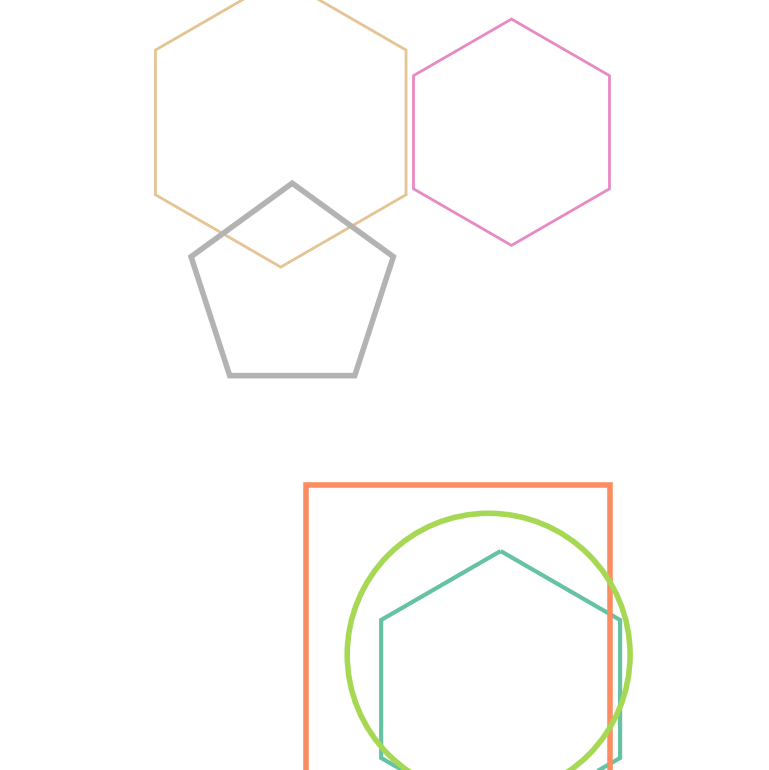[{"shape": "hexagon", "thickness": 1.5, "radius": 0.9, "center": [0.65, 0.105]}, {"shape": "square", "thickness": 2, "radius": 0.99, "center": [0.595, 0.173]}, {"shape": "hexagon", "thickness": 1, "radius": 0.73, "center": [0.664, 0.828]}, {"shape": "circle", "thickness": 2, "radius": 0.92, "center": [0.635, 0.15]}, {"shape": "hexagon", "thickness": 1, "radius": 0.94, "center": [0.365, 0.841]}, {"shape": "pentagon", "thickness": 2, "radius": 0.69, "center": [0.38, 0.624]}]